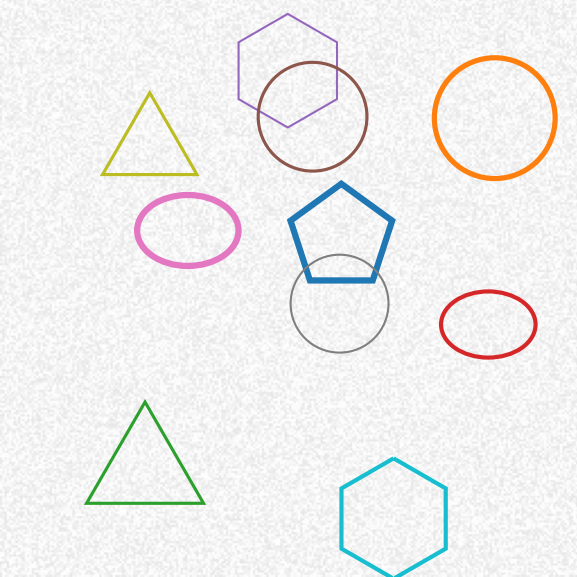[{"shape": "pentagon", "thickness": 3, "radius": 0.46, "center": [0.591, 0.588]}, {"shape": "circle", "thickness": 2.5, "radius": 0.52, "center": [0.857, 0.795]}, {"shape": "triangle", "thickness": 1.5, "radius": 0.58, "center": [0.251, 0.186]}, {"shape": "oval", "thickness": 2, "radius": 0.41, "center": [0.846, 0.437]}, {"shape": "hexagon", "thickness": 1, "radius": 0.49, "center": [0.498, 0.877]}, {"shape": "circle", "thickness": 1.5, "radius": 0.47, "center": [0.541, 0.797]}, {"shape": "oval", "thickness": 3, "radius": 0.44, "center": [0.325, 0.6]}, {"shape": "circle", "thickness": 1, "radius": 0.42, "center": [0.588, 0.473]}, {"shape": "triangle", "thickness": 1.5, "radius": 0.47, "center": [0.259, 0.744]}, {"shape": "hexagon", "thickness": 2, "radius": 0.52, "center": [0.682, 0.101]}]